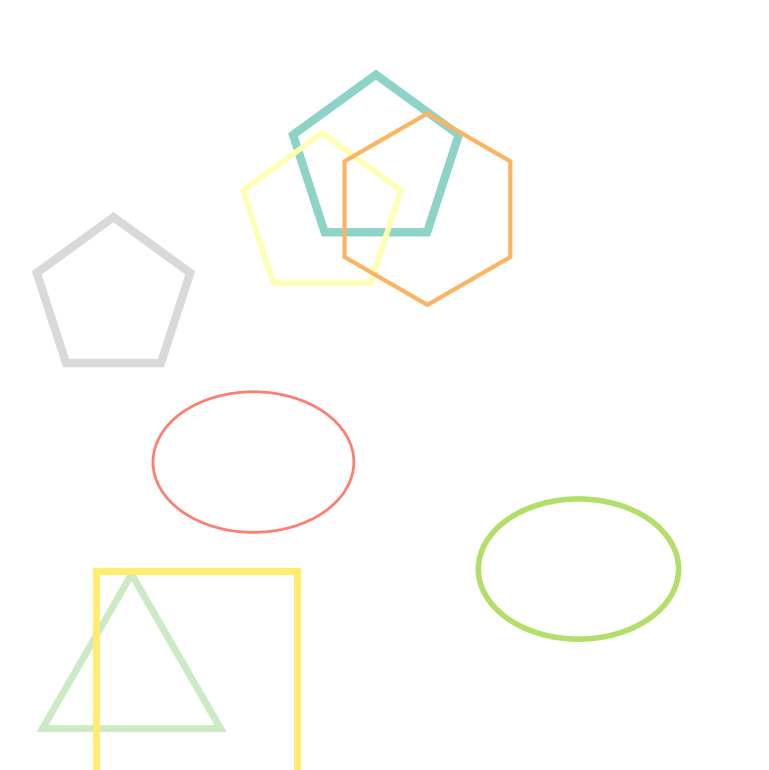[{"shape": "pentagon", "thickness": 3, "radius": 0.57, "center": [0.488, 0.79]}, {"shape": "pentagon", "thickness": 2, "radius": 0.54, "center": [0.418, 0.72]}, {"shape": "oval", "thickness": 1, "radius": 0.65, "center": [0.329, 0.4]}, {"shape": "hexagon", "thickness": 1.5, "radius": 0.62, "center": [0.555, 0.728]}, {"shape": "oval", "thickness": 2, "radius": 0.65, "center": [0.751, 0.261]}, {"shape": "pentagon", "thickness": 3, "radius": 0.52, "center": [0.147, 0.613]}, {"shape": "triangle", "thickness": 2.5, "radius": 0.67, "center": [0.171, 0.121]}, {"shape": "square", "thickness": 2.5, "radius": 0.65, "center": [0.255, 0.129]}]